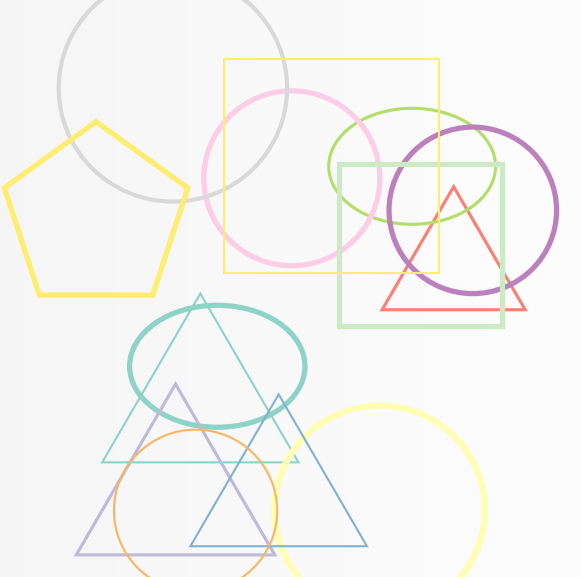[{"shape": "triangle", "thickness": 1, "radius": 0.97, "center": [0.345, 0.296]}, {"shape": "oval", "thickness": 2.5, "radius": 0.75, "center": [0.374, 0.365]}, {"shape": "circle", "thickness": 3, "radius": 0.91, "center": [0.653, 0.116]}, {"shape": "triangle", "thickness": 1.5, "radius": 0.99, "center": [0.302, 0.137]}, {"shape": "triangle", "thickness": 1.5, "radius": 0.71, "center": [0.78, 0.534]}, {"shape": "triangle", "thickness": 1, "radius": 0.88, "center": [0.479, 0.141]}, {"shape": "circle", "thickness": 1, "radius": 0.7, "center": [0.336, 0.115]}, {"shape": "oval", "thickness": 1.5, "radius": 0.72, "center": [0.709, 0.711]}, {"shape": "circle", "thickness": 2.5, "radius": 0.76, "center": [0.502, 0.69]}, {"shape": "circle", "thickness": 2, "radius": 0.98, "center": [0.297, 0.847]}, {"shape": "circle", "thickness": 2.5, "radius": 0.72, "center": [0.813, 0.635]}, {"shape": "square", "thickness": 2.5, "radius": 0.7, "center": [0.723, 0.575]}, {"shape": "pentagon", "thickness": 2.5, "radius": 0.83, "center": [0.165, 0.622]}, {"shape": "square", "thickness": 1, "radius": 0.93, "center": [0.571, 0.711]}]